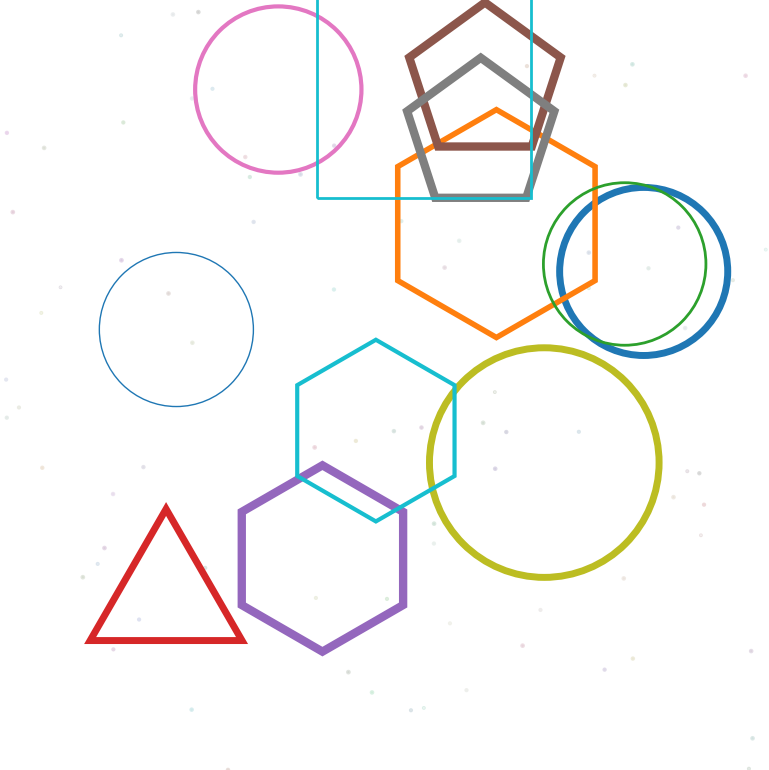[{"shape": "circle", "thickness": 0.5, "radius": 0.5, "center": [0.229, 0.572]}, {"shape": "circle", "thickness": 2.5, "radius": 0.55, "center": [0.836, 0.647]}, {"shape": "hexagon", "thickness": 2, "radius": 0.74, "center": [0.645, 0.71]}, {"shape": "circle", "thickness": 1, "radius": 0.53, "center": [0.811, 0.657]}, {"shape": "triangle", "thickness": 2.5, "radius": 0.57, "center": [0.216, 0.225]}, {"shape": "hexagon", "thickness": 3, "radius": 0.6, "center": [0.419, 0.275]}, {"shape": "pentagon", "thickness": 3, "radius": 0.52, "center": [0.63, 0.893]}, {"shape": "circle", "thickness": 1.5, "radius": 0.54, "center": [0.361, 0.884]}, {"shape": "pentagon", "thickness": 3, "radius": 0.5, "center": [0.624, 0.824]}, {"shape": "circle", "thickness": 2.5, "radius": 0.75, "center": [0.707, 0.399]}, {"shape": "hexagon", "thickness": 1.5, "radius": 0.59, "center": [0.488, 0.441]}, {"shape": "square", "thickness": 1, "radius": 0.7, "center": [0.551, 0.882]}]